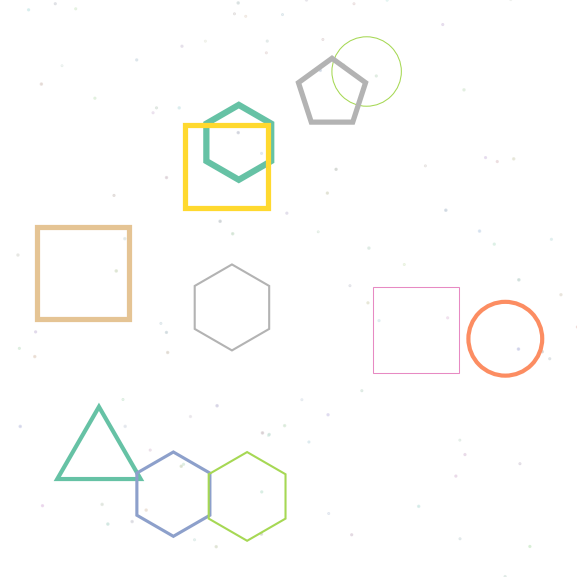[{"shape": "triangle", "thickness": 2, "radius": 0.42, "center": [0.171, 0.211]}, {"shape": "hexagon", "thickness": 3, "radius": 0.32, "center": [0.414, 0.753]}, {"shape": "circle", "thickness": 2, "radius": 0.32, "center": [0.875, 0.413]}, {"shape": "hexagon", "thickness": 1.5, "radius": 0.36, "center": [0.3, 0.143]}, {"shape": "square", "thickness": 0.5, "radius": 0.37, "center": [0.72, 0.428]}, {"shape": "hexagon", "thickness": 1, "radius": 0.38, "center": [0.428, 0.14]}, {"shape": "circle", "thickness": 0.5, "radius": 0.3, "center": [0.635, 0.875]}, {"shape": "square", "thickness": 2.5, "radius": 0.36, "center": [0.393, 0.711]}, {"shape": "square", "thickness": 2.5, "radius": 0.4, "center": [0.144, 0.527]}, {"shape": "pentagon", "thickness": 2.5, "radius": 0.31, "center": [0.575, 0.837]}, {"shape": "hexagon", "thickness": 1, "radius": 0.37, "center": [0.402, 0.467]}]